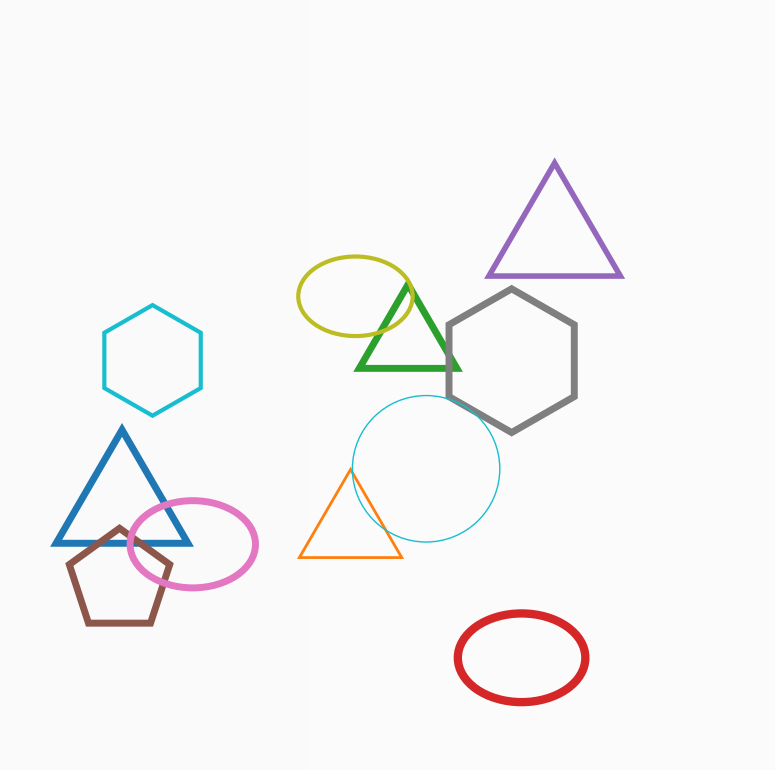[{"shape": "triangle", "thickness": 2.5, "radius": 0.49, "center": [0.157, 0.344]}, {"shape": "triangle", "thickness": 1, "radius": 0.38, "center": [0.452, 0.314]}, {"shape": "triangle", "thickness": 2.5, "radius": 0.36, "center": [0.527, 0.558]}, {"shape": "oval", "thickness": 3, "radius": 0.41, "center": [0.673, 0.146]}, {"shape": "triangle", "thickness": 2, "radius": 0.49, "center": [0.716, 0.69]}, {"shape": "pentagon", "thickness": 2.5, "radius": 0.34, "center": [0.154, 0.246]}, {"shape": "oval", "thickness": 2.5, "radius": 0.4, "center": [0.249, 0.293]}, {"shape": "hexagon", "thickness": 2.5, "radius": 0.47, "center": [0.66, 0.532]}, {"shape": "oval", "thickness": 1.5, "radius": 0.37, "center": [0.459, 0.615]}, {"shape": "circle", "thickness": 0.5, "radius": 0.48, "center": [0.55, 0.391]}, {"shape": "hexagon", "thickness": 1.5, "radius": 0.36, "center": [0.197, 0.532]}]